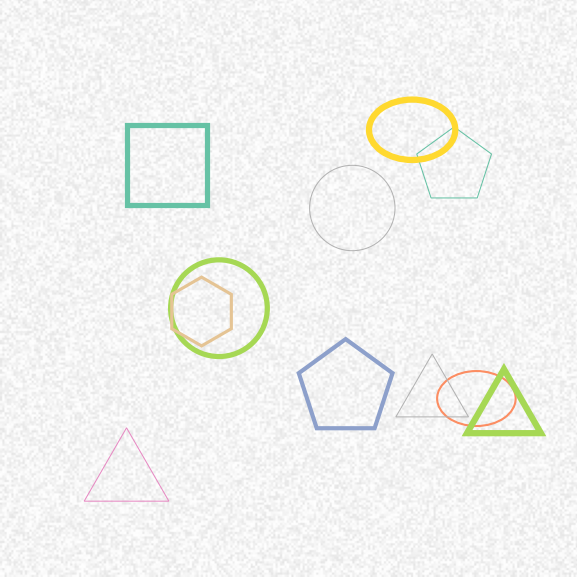[{"shape": "pentagon", "thickness": 0.5, "radius": 0.34, "center": [0.786, 0.711]}, {"shape": "square", "thickness": 2.5, "radius": 0.35, "center": [0.289, 0.714]}, {"shape": "oval", "thickness": 1, "radius": 0.34, "center": [0.825, 0.309]}, {"shape": "pentagon", "thickness": 2, "radius": 0.43, "center": [0.599, 0.327]}, {"shape": "triangle", "thickness": 0.5, "radius": 0.42, "center": [0.219, 0.174]}, {"shape": "circle", "thickness": 2.5, "radius": 0.42, "center": [0.379, 0.465]}, {"shape": "triangle", "thickness": 3, "radius": 0.37, "center": [0.873, 0.286]}, {"shape": "oval", "thickness": 3, "radius": 0.37, "center": [0.714, 0.774]}, {"shape": "hexagon", "thickness": 1.5, "radius": 0.3, "center": [0.349, 0.46]}, {"shape": "circle", "thickness": 0.5, "radius": 0.37, "center": [0.61, 0.639]}, {"shape": "triangle", "thickness": 0.5, "radius": 0.36, "center": [0.748, 0.314]}]